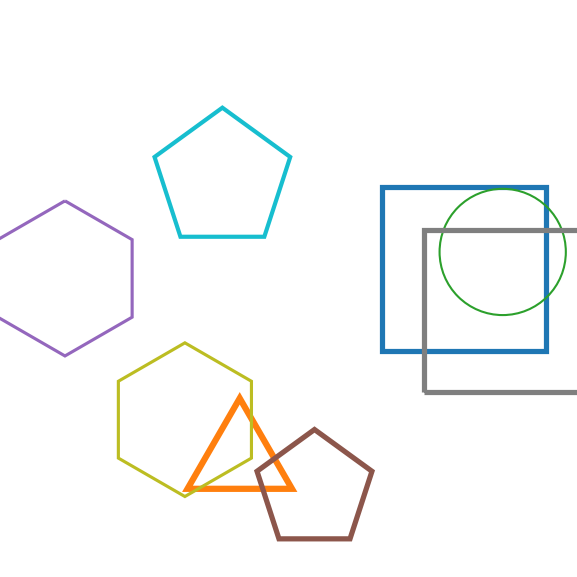[{"shape": "square", "thickness": 2.5, "radius": 0.71, "center": [0.804, 0.533]}, {"shape": "triangle", "thickness": 3, "radius": 0.52, "center": [0.415, 0.205]}, {"shape": "circle", "thickness": 1, "radius": 0.55, "center": [0.87, 0.563]}, {"shape": "hexagon", "thickness": 1.5, "radius": 0.67, "center": [0.113, 0.517]}, {"shape": "pentagon", "thickness": 2.5, "radius": 0.52, "center": [0.545, 0.151]}, {"shape": "square", "thickness": 2.5, "radius": 0.7, "center": [0.875, 0.461]}, {"shape": "hexagon", "thickness": 1.5, "radius": 0.67, "center": [0.32, 0.272]}, {"shape": "pentagon", "thickness": 2, "radius": 0.62, "center": [0.385, 0.689]}]